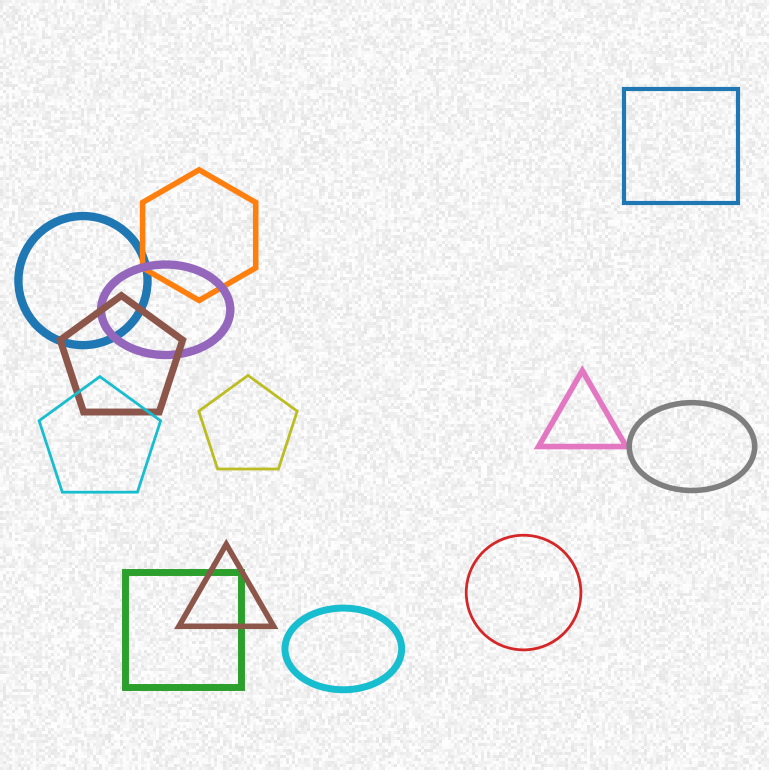[{"shape": "circle", "thickness": 3, "radius": 0.42, "center": [0.108, 0.636]}, {"shape": "square", "thickness": 1.5, "radius": 0.37, "center": [0.884, 0.811]}, {"shape": "hexagon", "thickness": 2, "radius": 0.42, "center": [0.259, 0.695]}, {"shape": "square", "thickness": 2.5, "radius": 0.37, "center": [0.238, 0.182]}, {"shape": "circle", "thickness": 1, "radius": 0.37, "center": [0.68, 0.23]}, {"shape": "oval", "thickness": 3, "radius": 0.42, "center": [0.215, 0.598]}, {"shape": "pentagon", "thickness": 2.5, "radius": 0.42, "center": [0.158, 0.533]}, {"shape": "triangle", "thickness": 2, "radius": 0.36, "center": [0.294, 0.222]}, {"shape": "triangle", "thickness": 2, "radius": 0.33, "center": [0.756, 0.453]}, {"shape": "oval", "thickness": 2, "radius": 0.41, "center": [0.899, 0.42]}, {"shape": "pentagon", "thickness": 1, "radius": 0.34, "center": [0.322, 0.445]}, {"shape": "pentagon", "thickness": 1, "radius": 0.41, "center": [0.13, 0.428]}, {"shape": "oval", "thickness": 2.5, "radius": 0.38, "center": [0.446, 0.157]}]